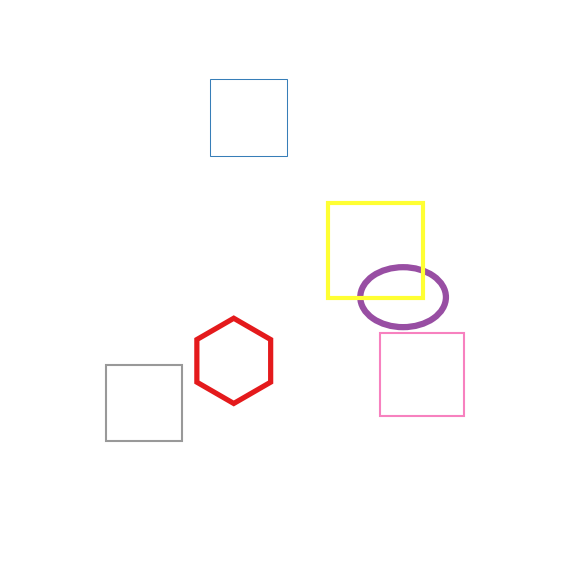[{"shape": "hexagon", "thickness": 2.5, "radius": 0.37, "center": [0.405, 0.374]}, {"shape": "square", "thickness": 0.5, "radius": 0.33, "center": [0.43, 0.795]}, {"shape": "oval", "thickness": 3, "radius": 0.37, "center": [0.698, 0.485]}, {"shape": "square", "thickness": 2, "radius": 0.41, "center": [0.651, 0.565]}, {"shape": "square", "thickness": 1, "radius": 0.36, "center": [0.731, 0.35]}, {"shape": "square", "thickness": 1, "radius": 0.33, "center": [0.25, 0.301]}]